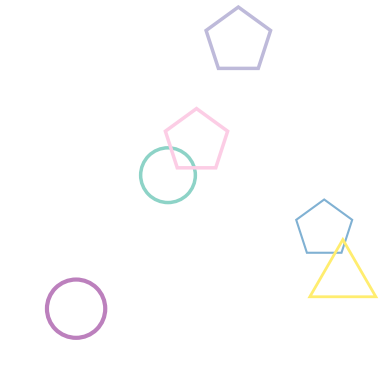[{"shape": "circle", "thickness": 2.5, "radius": 0.36, "center": [0.436, 0.545]}, {"shape": "pentagon", "thickness": 2.5, "radius": 0.44, "center": [0.619, 0.894]}, {"shape": "pentagon", "thickness": 1.5, "radius": 0.38, "center": [0.842, 0.405]}, {"shape": "pentagon", "thickness": 2.5, "radius": 0.43, "center": [0.51, 0.633]}, {"shape": "circle", "thickness": 3, "radius": 0.38, "center": [0.198, 0.198]}, {"shape": "triangle", "thickness": 2, "radius": 0.5, "center": [0.89, 0.279]}]